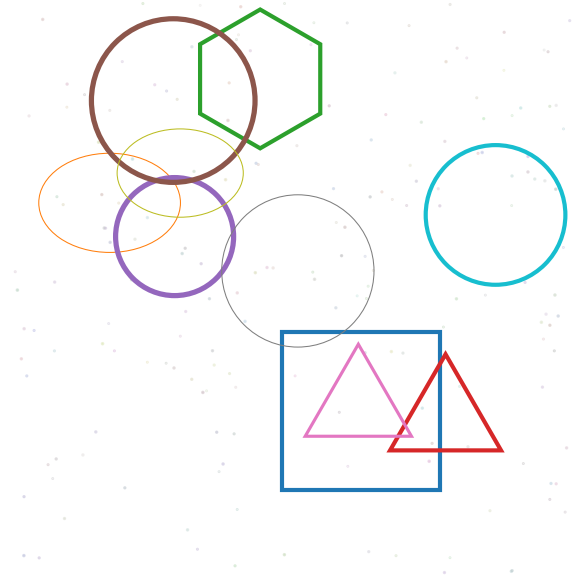[{"shape": "square", "thickness": 2, "radius": 0.68, "center": [0.625, 0.288]}, {"shape": "oval", "thickness": 0.5, "radius": 0.61, "center": [0.19, 0.648]}, {"shape": "hexagon", "thickness": 2, "radius": 0.6, "center": [0.451, 0.862]}, {"shape": "triangle", "thickness": 2, "radius": 0.55, "center": [0.772, 0.275]}, {"shape": "circle", "thickness": 2.5, "radius": 0.51, "center": [0.302, 0.589]}, {"shape": "circle", "thickness": 2.5, "radius": 0.71, "center": [0.3, 0.825]}, {"shape": "triangle", "thickness": 1.5, "radius": 0.53, "center": [0.62, 0.297]}, {"shape": "circle", "thickness": 0.5, "radius": 0.66, "center": [0.516, 0.53]}, {"shape": "oval", "thickness": 0.5, "radius": 0.55, "center": [0.312, 0.699]}, {"shape": "circle", "thickness": 2, "radius": 0.6, "center": [0.858, 0.627]}]